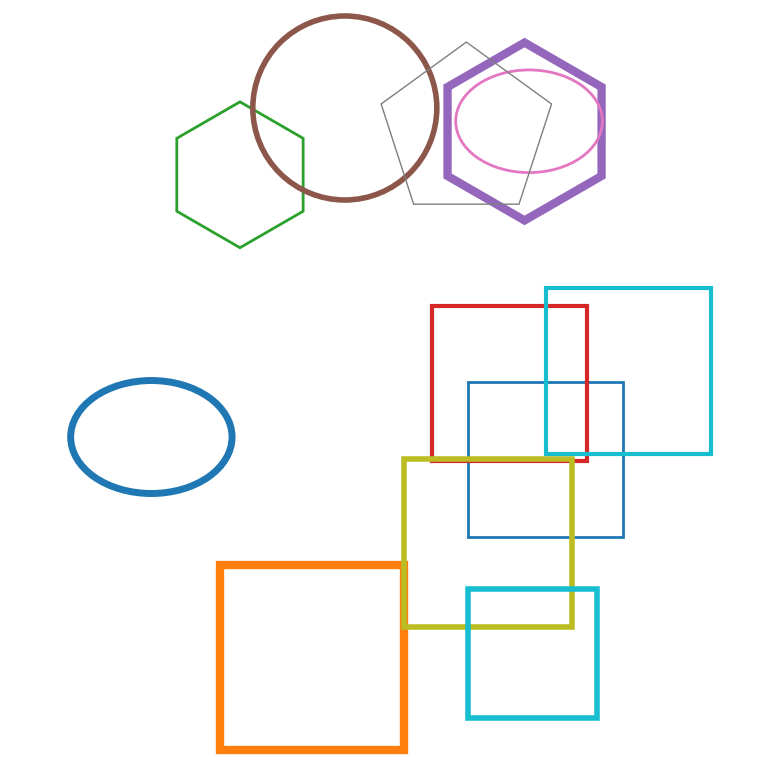[{"shape": "oval", "thickness": 2.5, "radius": 0.52, "center": [0.197, 0.432]}, {"shape": "square", "thickness": 1, "radius": 0.5, "center": [0.708, 0.403]}, {"shape": "square", "thickness": 3, "radius": 0.6, "center": [0.405, 0.146]}, {"shape": "hexagon", "thickness": 1, "radius": 0.47, "center": [0.312, 0.773]}, {"shape": "square", "thickness": 1.5, "radius": 0.5, "center": [0.662, 0.502]}, {"shape": "hexagon", "thickness": 3, "radius": 0.58, "center": [0.681, 0.829]}, {"shape": "circle", "thickness": 2, "radius": 0.6, "center": [0.448, 0.86]}, {"shape": "oval", "thickness": 1, "radius": 0.48, "center": [0.687, 0.843]}, {"shape": "pentagon", "thickness": 0.5, "radius": 0.58, "center": [0.606, 0.829]}, {"shape": "square", "thickness": 2, "radius": 0.55, "center": [0.634, 0.295]}, {"shape": "square", "thickness": 1.5, "radius": 0.54, "center": [0.816, 0.518]}, {"shape": "square", "thickness": 2, "radius": 0.42, "center": [0.691, 0.152]}]